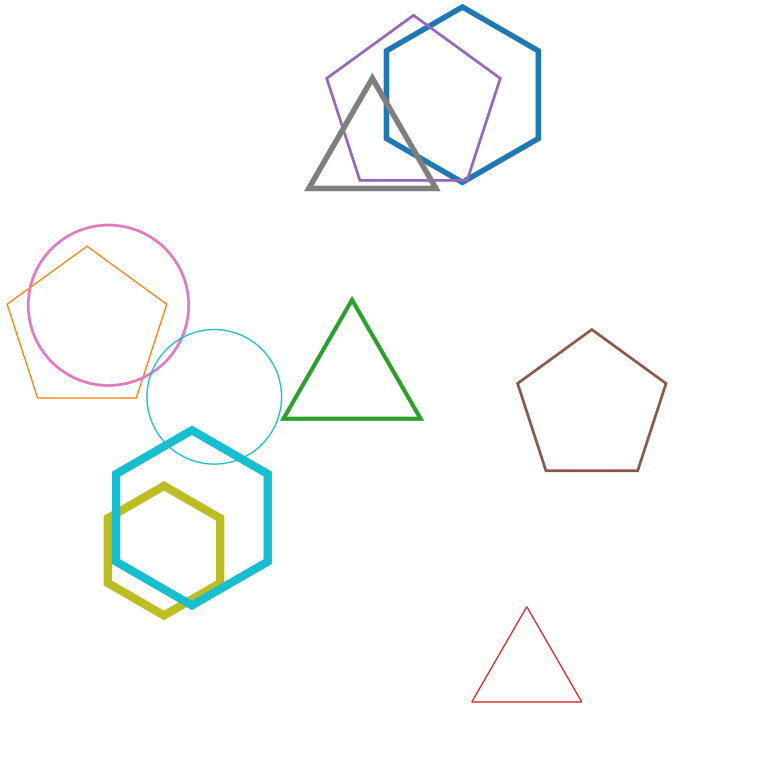[{"shape": "hexagon", "thickness": 2, "radius": 0.57, "center": [0.601, 0.877]}, {"shape": "pentagon", "thickness": 0.5, "radius": 0.54, "center": [0.113, 0.571]}, {"shape": "triangle", "thickness": 1.5, "radius": 0.51, "center": [0.457, 0.508]}, {"shape": "triangle", "thickness": 0.5, "radius": 0.41, "center": [0.684, 0.13]}, {"shape": "pentagon", "thickness": 1, "radius": 0.59, "center": [0.537, 0.862]}, {"shape": "pentagon", "thickness": 1, "radius": 0.51, "center": [0.769, 0.471]}, {"shape": "circle", "thickness": 1, "radius": 0.52, "center": [0.141, 0.604]}, {"shape": "triangle", "thickness": 2, "radius": 0.48, "center": [0.484, 0.803]}, {"shape": "hexagon", "thickness": 3, "radius": 0.42, "center": [0.213, 0.285]}, {"shape": "circle", "thickness": 0.5, "radius": 0.44, "center": [0.278, 0.485]}, {"shape": "hexagon", "thickness": 3, "radius": 0.57, "center": [0.249, 0.327]}]